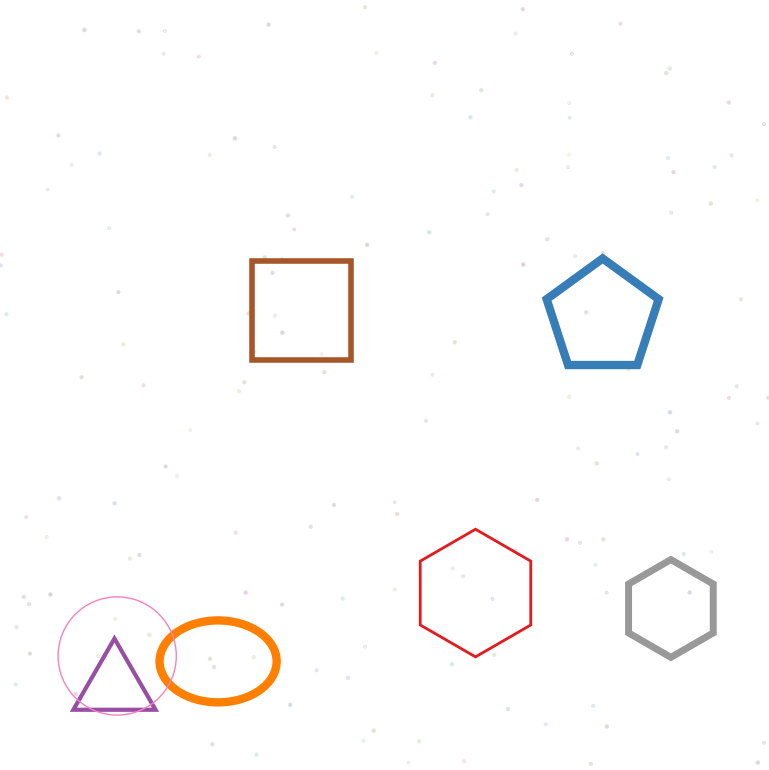[{"shape": "hexagon", "thickness": 1, "radius": 0.41, "center": [0.618, 0.23]}, {"shape": "pentagon", "thickness": 3, "radius": 0.38, "center": [0.783, 0.588]}, {"shape": "triangle", "thickness": 1.5, "radius": 0.31, "center": [0.149, 0.109]}, {"shape": "oval", "thickness": 3, "radius": 0.38, "center": [0.283, 0.141]}, {"shape": "square", "thickness": 2, "radius": 0.32, "center": [0.392, 0.597]}, {"shape": "circle", "thickness": 0.5, "radius": 0.38, "center": [0.152, 0.148]}, {"shape": "hexagon", "thickness": 2.5, "radius": 0.32, "center": [0.871, 0.21]}]